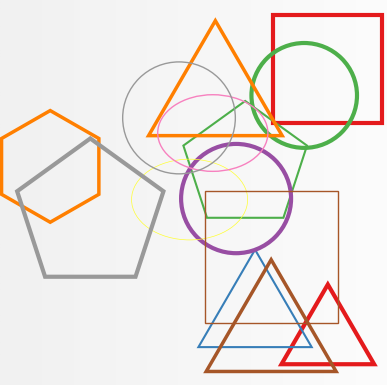[{"shape": "triangle", "thickness": 3, "radius": 0.69, "center": [0.846, 0.123]}, {"shape": "square", "thickness": 3, "radius": 0.7, "center": [0.845, 0.821]}, {"shape": "triangle", "thickness": 1.5, "radius": 0.84, "center": [0.658, 0.183]}, {"shape": "circle", "thickness": 3, "radius": 0.68, "center": [0.785, 0.752]}, {"shape": "pentagon", "thickness": 1.5, "radius": 0.84, "center": [0.633, 0.57]}, {"shape": "circle", "thickness": 3, "radius": 0.71, "center": [0.609, 0.484]}, {"shape": "triangle", "thickness": 2.5, "radius": 1.0, "center": [0.556, 0.747]}, {"shape": "hexagon", "thickness": 2.5, "radius": 0.73, "center": [0.13, 0.568]}, {"shape": "oval", "thickness": 0.5, "radius": 0.75, "center": [0.489, 0.482]}, {"shape": "triangle", "thickness": 2.5, "radius": 0.97, "center": [0.7, 0.132]}, {"shape": "square", "thickness": 1, "radius": 0.86, "center": [0.7, 0.333]}, {"shape": "oval", "thickness": 1, "radius": 0.71, "center": [0.549, 0.654]}, {"shape": "pentagon", "thickness": 3, "radius": 0.99, "center": [0.233, 0.442]}, {"shape": "circle", "thickness": 1, "radius": 0.73, "center": [0.462, 0.694]}]